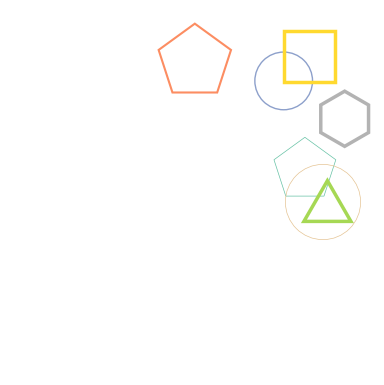[{"shape": "pentagon", "thickness": 0.5, "radius": 0.42, "center": [0.792, 0.559]}, {"shape": "pentagon", "thickness": 1.5, "radius": 0.49, "center": [0.506, 0.84]}, {"shape": "circle", "thickness": 1, "radius": 0.37, "center": [0.737, 0.79]}, {"shape": "triangle", "thickness": 2.5, "radius": 0.35, "center": [0.85, 0.46]}, {"shape": "square", "thickness": 2.5, "radius": 0.34, "center": [0.804, 0.853]}, {"shape": "circle", "thickness": 0.5, "radius": 0.49, "center": [0.839, 0.475]}, {"shape": "hexagon", "thickness": 2.5, "radius": 0.36, "center": [0.895, 0.692]}]